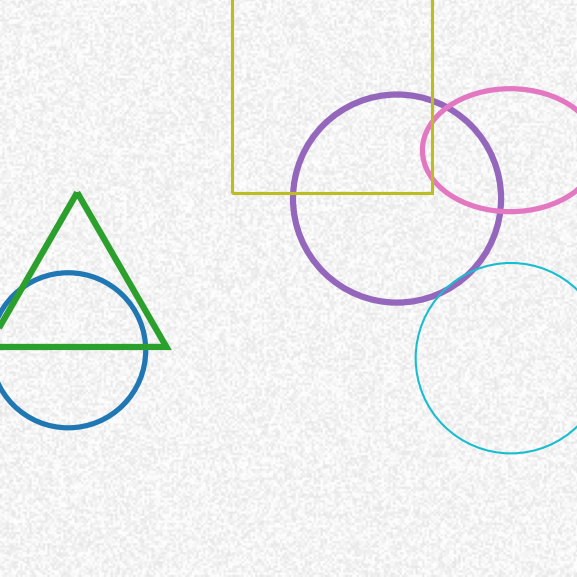[{"shape": "circle", "thickness": 2.5, "radius": 0.67, "center": [0.118, 0.393]}, {"shape": "triangle", "thickness": 3, "radius": 0.89, "center": [0.134, 0.487]}, {"shape": "circle", "thickness": 3, "radius": 0.9, "center": [0.688, 0.655]}, {"shape": "oval", "thickness": 2.5, "radius": 0.76, "center": [0.884, 0.739]}, {"shape": "square", "thickness": 1.5, "radius": 0.86, "center": [0.575, 0.837]}, {"shape": "circle", "thickness": 1, "radius": 0.82, "center": [0.885, 0.379]}]